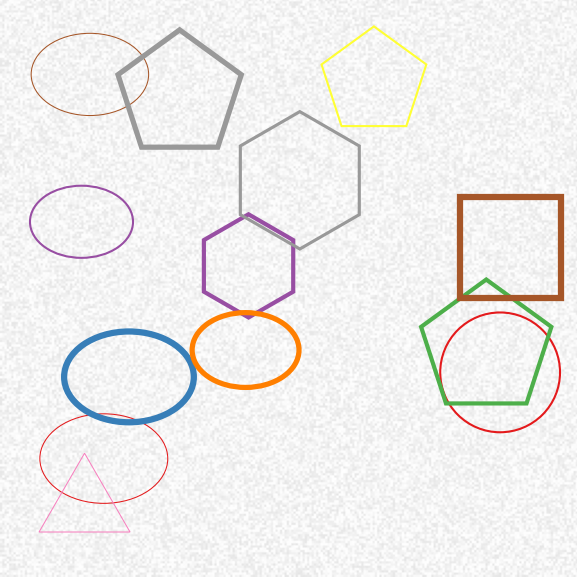[{"shape": "circle", "thickness": 1, "radius": 0.52, "center": [0.866, 0.354]}, {"shape": "oval", "thickness": 0.5, "radius": 0.55, "center": [0.18, 0.205]}, {"shape": "oval", "thickness": 3, "radius": 0.56, "center": [0.223, 0.347]}, {"shape": "pentagon", "thickness": 2, "radius": 0.59, "center": [0.842, 0.396]}, {"shape": "hexagon", "thickness": 2, "radius": 0.45, "center": [0.43, 0.539]}, {"shape": "oval", "thickness": 1, "radius": 0.45, "center": [0.141, 0.615]}, {"shape": "oval", "thickness": 2.5, "radius": 0.46, "center": [0.425, 0.393]}, {"shape": "pentagon", "thickness": 1, "radius": 0.48, "center": [0.647, 0.858]}, {"shape": "oval", "thickness": 0.5, "radius": 0.51, "center": [0.156, 0.87]}, {"shape": "square", "thickness": 3, "radius": 0.44, "center": [0.884, 0.57]}, {"shape": "triangle", "thickness": 0.5, "radius": 0.45, "center": [0.146, 0.123]}, {"shape": "pentagon", "thickness": 2.5, "radius": 0.56, "center": [0.311, 0.835]}, {"shape": "hexagon", "thickness": 1.5, "radius": 0.59, "center": [0.519, 0.687]}]